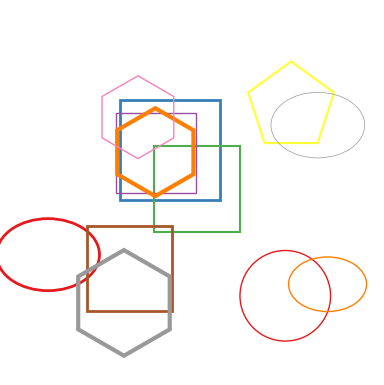[{"shape": "circle", "thickness": 1, "radius": 0.59, "center": [0.741, 0.232]}, {"shape": "oval", "thickness": 2, "radius": 0.67, "center": [0.125, 0.339]}, {"shape": "square", "thickness": 2, "radius": 0.65, "center": [0.442, 0.611]}, {"shape": "square", "thickness": 1.5, "radius": 0.56, "center": [0.512, 0.509]}, {"shape": "square", "thickness": 1, "radius": 0.52, "center": [0.405, 0.602]}, {"shape": "oval", "thickness": 1, "radius": 0.51, "center": [0.851, 0.262]}, {"shape": "hexagon", "thickness": 3, "radius": 0.57, "center": [0.403, 0.605]}, {"shape": "pentagon", "thickness": 1.5, "radius": 0.59, "center": [0.756, 0.723]}, {"shape": "square", "thickness": 2, "radius": 0.56, "center": [0.337, 0.303]}, {"shape": "hexagon", "thickness": 1, "radius": 0.54, "center": [0.358, 0.696]}, {"shape": "hexagon", "thickness": 3, "radius": 0.69, "center": [0.322, 0.213]}, {"shape": "oval", "thickness": 0.5, "radius": 0.61, "center": [0.825, 0.675]}]